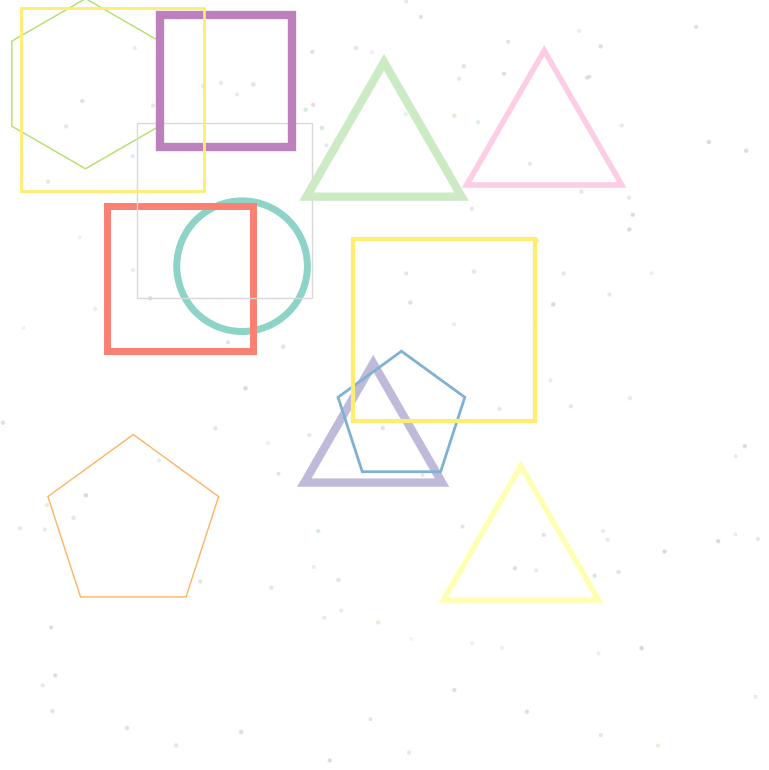[{"shape": "circle", "thickness": 2.5, "radius": 0.42, "center": [0.314, 0.654]}, {"shape": "triangle", "thickness": 2, "radius": 0.58, "center": [0.676, 0.279]}, {"shape": "triangle", "thickness": 3, "radius": 0.52, "center": [0.485, 0.425]}, {"shape": "square", "thickness": 2.5, "radius": 0.47, "center": [0.233, 0.638]}, {"shape": "pentagon", "thickness": 1, "radius": 0.43, "center": [0.521, 0.457]}, {"shape": "pentagon", "thickness": 0.5, "radius": 0.58, "center": [0.173, 0.319]}, {"shape": "hexagon", "thickness": 0.5, "radius": 0.55, "center": [0.111, 0.891]}, {"shape": "triangle", "thickness": 2, "radius": 0.58, "center": [0.707, 0.818]}, {"shape": "square", "thickness": 0.5, "radius": 0.57, "center": [0.291, 0.726]}, {"shape": "square", "thickness": 3, "radius": 0.43, "center": [0.294, 0.895]}, {"shape": "triangle", "thickness": 3, "radius": 0.58, "center": [0.499, 0.803]}, {"shape": "square", "thickness": 1.5, "radius": 0.59, "center": [0.577, 0.571]}, {"shape": "square", "thickness": 1, "radius": 0.59, "center": [0.147, 0.87]}]